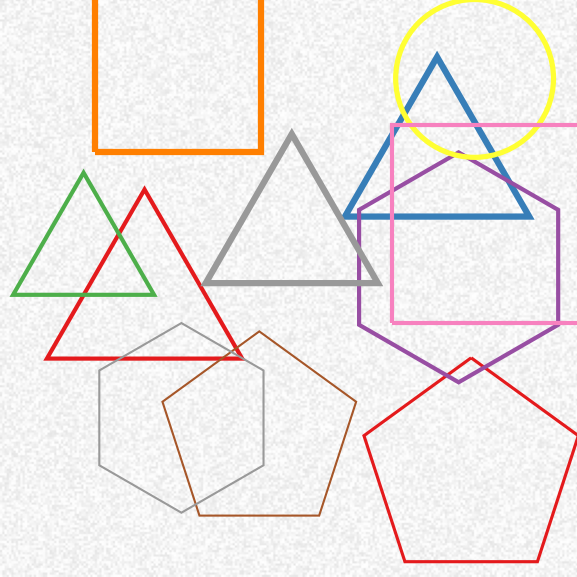[{"shape": "pentagon", "thickness": 1.5, "radius": 0.98, "center": [0.816, 0.184]}, {"shape": "triangle", "thickness": 2, "radius": 0.98, "center": [0.25, 0.476]}, {"shape": "triangle", "thickness": 3, "radius": 0.92, "center": [0.757, 0.716]}, {"shape": "triangle", "thickness": 2, "radius": 0.7, "center": [0.145, 0.559]}, {"shape": "hexagon", "thickness": 2, "radius": 1.0, "center": [0.794, 0.536]}, {"shape": "square", "thickness": 3, "radius": 0.72, "center": [0.308, 0.881]}, {"shape": "circle", "thickness": 2.5, "radius": 0.68, "center": [0.822, 0.863]}, {"shape": "pentagon", "thickness": 1, "radius": 0.88, "center": [0.449, 0.249]}, {"shape": "square", "thickness": 2, "radius": 0.86, "center": [0.849, 0.611]}, {"shape": "triangle", "thickness": 3, "radius": 0.86, "center": [0.505, 0.595]}, {"shape": "hexagon", "thickness": 1, "radius": 0.82, "center": [0.314, 0.276]}]